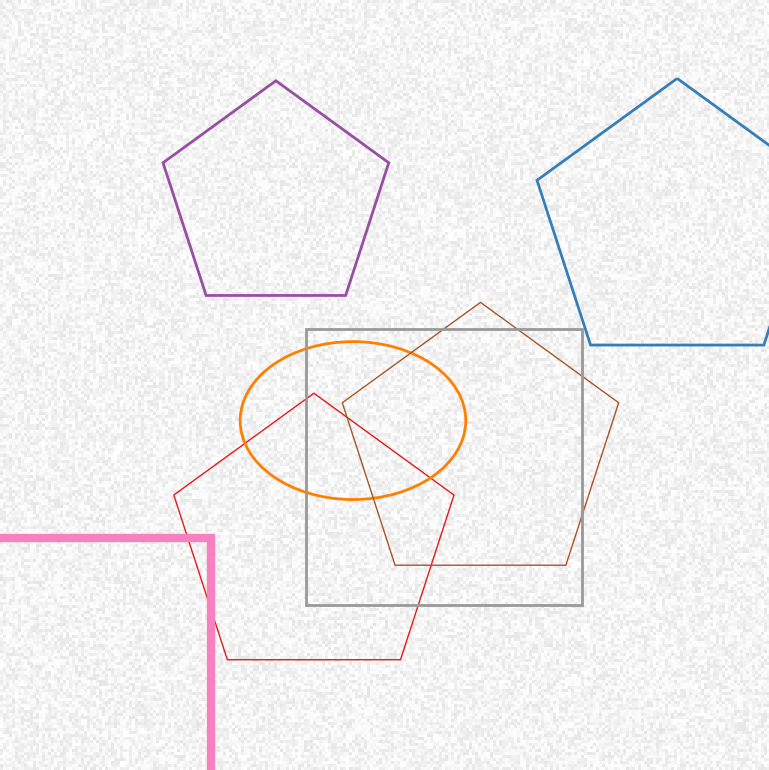[{"shape": "pentagon", "thickness": 0.5, "radius": 0.96, "center": [0.408, 0.298]}, {"shape": "pentagon", "thickness": 1, "radius": 0.96, "center": [0.879, 0.707]}, {"shape": "pentagon", "thickness": 1, "radius": 0.77, "center": [0.358, 0.741]}, {"shape": "oval", "thickness": 1, "radius": 0.73, "center": [0.458, 0.454]}, {"shape": "pentagon", "thickness": 0.5, "radius": 0.94, "center": [0.624, 0.419]}, {"shape": "square", "thickness": 3, "radius": 0.79, "center": [0.117, 0.144]}, {"shape": "square", "thickness": 1, "radius": 0.9, "center": [0.576, 0.394]}]